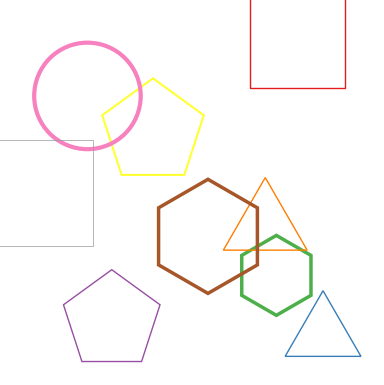[{"shape": "square", "thickness": 1, "radius": 0.62, "center": [0.772, 0.896]}, {"shape": "triangle", "thickness": 1, "radius": 0.57, "center": [0.839, 0.131]}, {"shape": "hexagon", "thickness": 2.5, "radius": 0.52, "center": [0.718, 0.285]}, {"shape": "pentagon", "thickness": 1, "radius": 0.66, "center": [0.29, 0.168]}, {"shape": "triangle", "thickness": 1, "radius": 0.63, "center": [0.689, 0.413]}, {"shape": "pentagon", "thickness": 1.5, "radius": 0.69, "center": [0.397, 0.658]}, {"shape": "hexagon", "thickness": 2.5, "radius": 0.74, "center": [0.54, 0.386]}, {"shape": "circle", "thickness": 3, "radius": 0.69, "center": [0.227, 0.751]}, {"shape": "square", "thickness": 0.5, "radius": 0.69, "center": [0.103, 0.498]}]